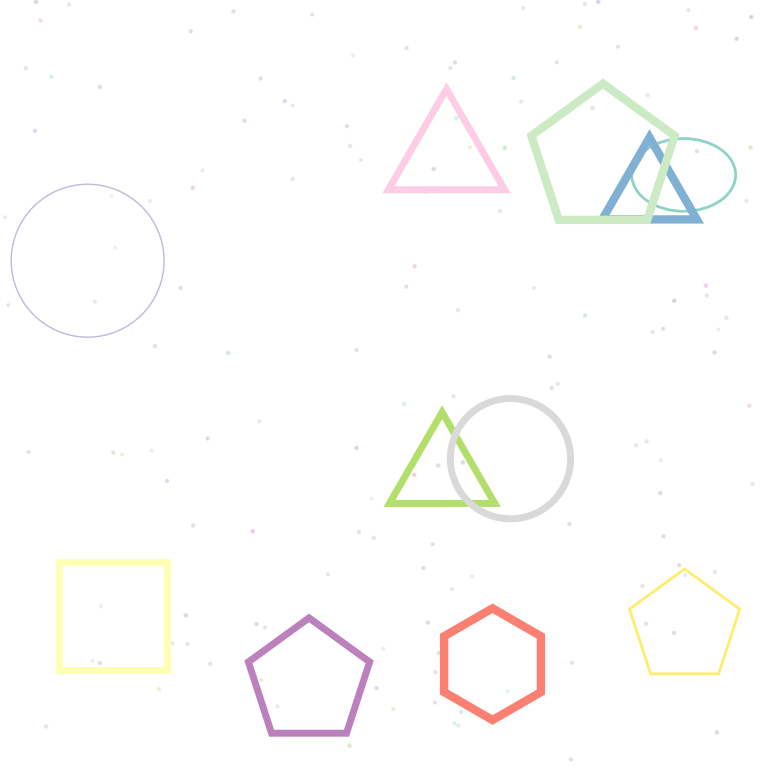[{"shape": "oval", "thickness": 1, "radius": 0.34, "center": [0.888, 0.773]}, {"shape": "square", "thickness": 2.5, "radius": 0.35, "center": [0.147, 0.2]}, {"shape": "circle", "thickness": 0.5, "radius": 0.5, "center": [0.114, 0.661]}, {"shape": "hexagon", "thickness": 3, "radius": 0.36, "center": [0.64, 0.137]}, {"shape": "triangle", "thickness": 3, "radius": 0.35, "center": [0.844, 0.75]}, {"shape": "triangle", "thickness": 2.5, "radius": 0.4, "center": [0.574, 0.386]}, {"shape": "triangle", "thickness": 2.5, "radius": 0.44, "center": [0.58, 0.797]}, {"shape": "circle", "thickness": 2.5, "radius": 0.39, "center": [0.663, 0.404]}, {"shape": "pentagon", "thickness": 2.5, "radius": 0.41, "center": [0.401, 0.115]}, {"shape": "pentagon", "thickness": 3, "radius": 0.49, "center": [0.783, 0.794]}, {"shape": "pentagon", "thickness": 1, "radius": 0.38, "center": [0.889, 0.186]}]